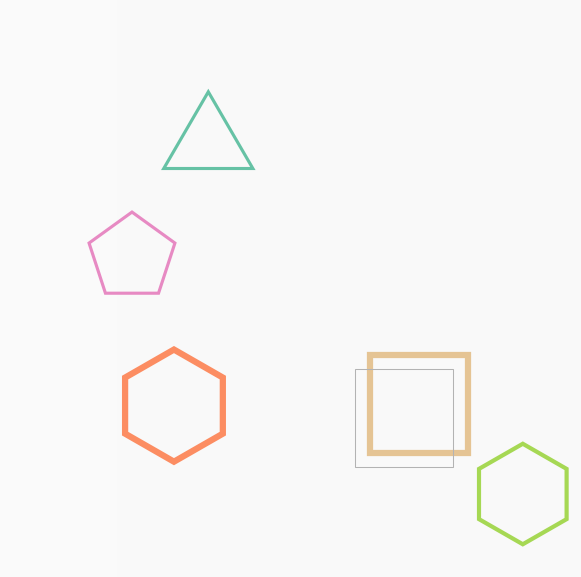[{"shape": "triangle", "thickness": 1.5, "radius": 0.44, "center": [0.358, 0.752]}, {"shape": "hexagon", "thickness": 3, "radius": 0.49, "center": [0.299, 0.297]}, {"shape": "pentagon", "thickness": 1.5, "radius": 0.39, "center": [0.227, 0.554]}, {"shape": "hexagon", "thickness": 2, "radius": 0.44, "center": [0.899, 0.144]}, {"shape": "square", "thickness": 3, "radius": 0.42, "center": [0.72, 0.299]}, {"shape": "square", "thickness": 0.5, "radius": 0.42, "center": [0.695, 0.275]}]